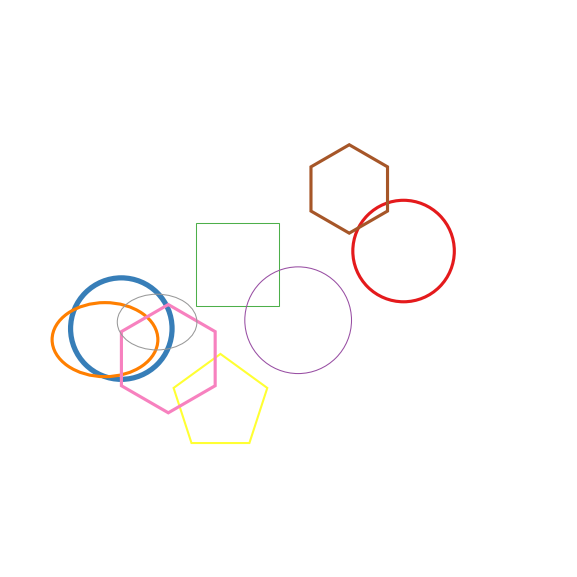[{"shape": "circle", "thickness": 1.5, "radius": 0.44, "center": [0.699, 0.564]}, {"shape": "circle", "thickness": 2.5, "radius": 0.44, "center": [0.21, 0.43]}, {"shape": "square", "thickness": 0.5, "radius": 0.36, "center": [0.411, 0.541]}, {"shape": "circle", "thickness": 0.5, "radius": 0.46, "center": [0.516, 0.445]}, {"shape": "oval", "thickness": 1.5, "radius": 0.46, "center": [0.182, 0.411]}, {"shape": "pentagon", "thickness": 1, "radius": 0.43, "center": [0.382, 0.301]}, {"shape": "hexagon", "thickness": 1.5, "radius": 0.38, "center": [0.605, 0.672]}, {"shape": "hexagon", "thickness": 1.5, "radius": 0.47, "center": [0.291, 0.378]}, {"shape": "oval", "thickness": 0.5, "radius": 0.34, "center": [0.272, 0.441]}]